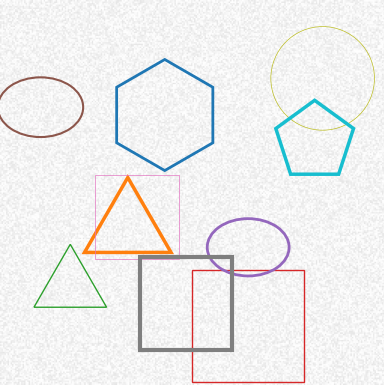[{"shape": "hexagon", "thickness": 2, "radius": 0.72, "center": [0.428, 0.701]}, {"shape": "triangle", "thickness": 2.5, "radius": 0.65, "center": [0.332, 0.409]}, {"shape": "triangle", "thickness": 1, "radius": 0.54, "center": [0.183, 0.256]}, {"shape": "square", "thickness": 1, "radius": 0.73, "center": [0.645, 0.153]}, {"shape": "oval", "thickness": 2, "radius": 0.53, "center": [0.645, 0.358]}, {"shape": "oval", "thickness": 1.5, "radius": 0.55, "center": [0.105, 0.722]}, {"shape": "square", "thickness": 0.5, "radius": 0.55, "center": [0.356, 0.436]}, {"shape": "square", "thickness": 3, "radius": 0.6, "center": [0.483, 0.211]}, {"shape": "circle", "thickness": 0.5, "radius": 0.67, "center": [0.838, 0.796]}, {"shape": "pentagon", "thickness": 2.5, "radius": 0.53, "center": [0.817, 0.633]}]